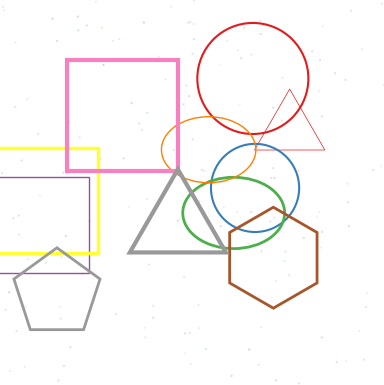[{"shape": "circle", "thickness": 1.5, "radius": 0.72, "center": [0.657, 0.796]}, {"shape": "triangle", "thickness": 0.5, "radius": 0.53, "center": [0.752, 0.663]}, {"shape": "circle", "thickness": 1.5, "radius": 0.57, "center": [0.663, 0.512]}, {"shape": "oval", "thickness": 2, "radius": 0.66, "center": [0.607, 0.447]}, {"shape": "square", "thickness": 1, "radius": 0.62, "center": [0.106, 0.416]}, {"shape": "oval", "thickness": 1, "radius": 0.61, "center": [0.542, 0.611]}, {"shape": "square", "thickness": 2.5, "radius": 0.68, "center": [0.12, 0.48]}, {"shape": "hexagon", "thickness": 2, "radius": 0.66, "center": [0.71, 0.331]}, {"shape": "square", "thickness": 3, "radius": 0.72, "center": [0.318, 0.7]}, {"shape": "triangle", "thickness": 3, "radius": 0.72, "center": [0.462, 0.416]}, {"shape": "pentagon", "thickness": 2, "radius": 0.59, "center": [0.148, 0.239]}]